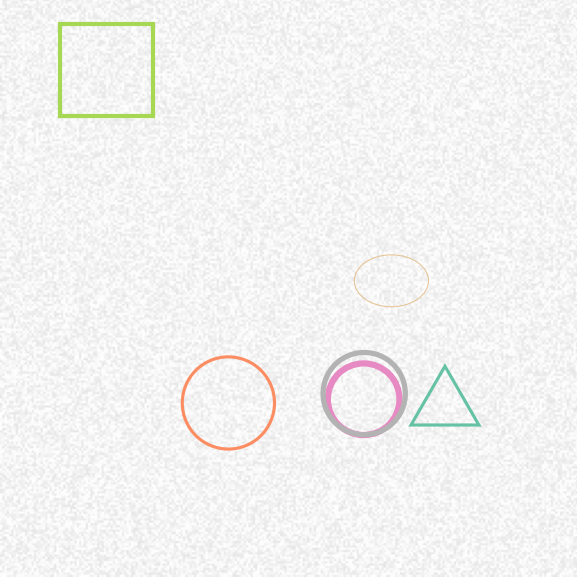[{"shape": "triangle", "thickness": 1.5, "radius": 0.34, "center": [0.77, 0.297]}, {"shape": "circle", "thickness": 1.5, "radius": 0.4, "center": [0.395, 0.301]}, {"shape": "circle", "thickness": 3, "radius": 0.31, "center": [0.63, 0.308]}, {"shape": "square", "thickness": 2, "radius": 0.4, "center": [0.184, 0.878]}, {"shape": "oval", "thickness": 0.5, "radius": 0.32, "center": [0.678, 0.513]}, {"shape": "circle", "thickness": 2.5, "radius": 0.36, "center": [0.631, 0.318]}]